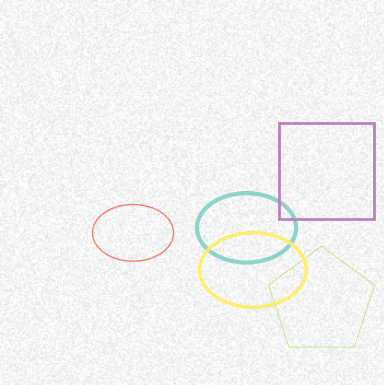[{"shape": "oval", "thickness": 3, "radius": 0.64, "center": [0.64, 0.408]}, {"shape": "oval", "thickness": 1, "radius": 0.53, "center": [0.345, 0.395]}, {"shape": "pentagon", "thickness": 0.5, "radius": 0.72, "center": [0.835, 0.216]}, {"shape": "square", "thickness": 2, "radius": 0.62, "center": [0.847, 0.556]}, {"shape": "oval", "thickness": 2.5, "radius": 0.69, "center": [0.657, 0.299]}]